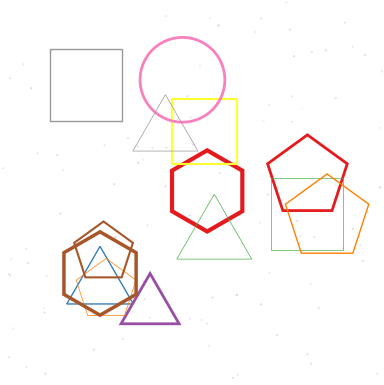[{"shape": "hexagon", "thickness": 3, "radius": 0.53, "center": [0.538, 0.504]}, {"shape": "pentagon", "thickness": 2, "radius": 0.54, "center": [0.799, 0.541]}, {"shape": "triangle", "thickness": 1, "radius": 0.5, "center": [0.26, 0.26]}, {"shape": "triangle", "thickness": 0.5, "radius": 0.56, "center": [0.557, 0.383]}, {"shape": "square", "thickness": 0.5, "radius": 0.47, "center": [0.798, 0.443]}, {"shape": "triangle", "thickness": 2, "radius": 0.44, "center": [0.39, 0.203]}, {"shape": "pentagon", "thickness": 1, "radius": 0.57, "center": [0.85, 0.434]}, {"shape": "pentagon", "thickness": 0.5, "radius": 0.41, "center": [0.276, 0.247]}, {"shape": "square", "thickness": 1.5, "radius": 0.43, "center": [0.531, 0.658]}, {"shape": "pentagon", "thickness": 1.5, "radius": 0.4, "center": [0.269, 0.344]}, {"shape": "hexagon", "thickness": 2.5, "radius": 0.54, "center": [0.26, 0.29]}, {"shape": "circle", "thickness": 2, "radius": 0.55, "center": [0.474, 0.793]}, {"shape": "square", "thickness": 1, "radius": 0.47, "center": [0.224, 0.78]}, {"shape": "triangle", "thickness": 0.5, "radius": 0.49, "center": [0.43, 0.656]}]